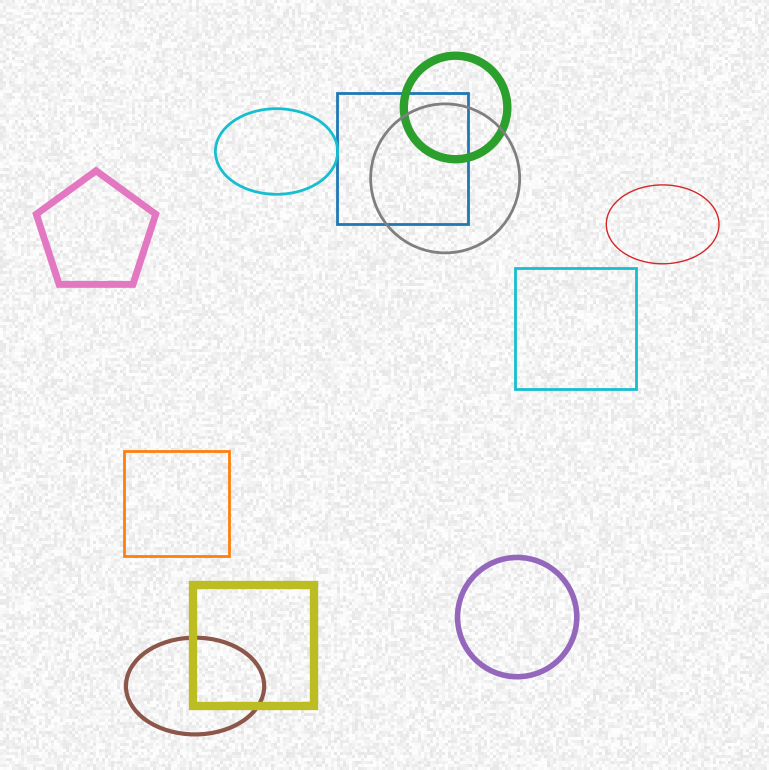[{"shape": "square", "thickness": 1, "radius": 0.43, "center": [0.523, 0.794]}, {"shape": "square", "thickness": 1, "radius": 0.34, "center": [0.23, 0.346]}, {"shape": "circle", "thickness": 3, "radius": 0.34, "center": [0.592, 0.86]}, {"shape": "oval", "thickness": 0.5, "radius": 0.37, "center": [0.861, 0.709]}, {"shape": "circle", "thickness": 2, "radius": 0.39, "center": [0.672, 0.199]}, {"shape": "oval", "thickness": 1.5, "radius": 0.45, "center": [0.253, 0.109]}, {"shape": "pentagon", "thickness": 2.5, "radius": 0.41, "center": [0.125, 0.697]}, {"shape": "circle", "thickness": 1, "radius": 0.48, "center": [0.578, 0.768]}, {"shape": "square", "thickness": 3, "radius": 0.39, "center": [0.329, 0.162]}, {"shape": "oval", "thickness": 1, "radius": 0.4, "center": [0.359, 0.803]}, {"shape": "square", "thickness": 1, "radius": 0.39, "center": [0.747, 0.573]}]